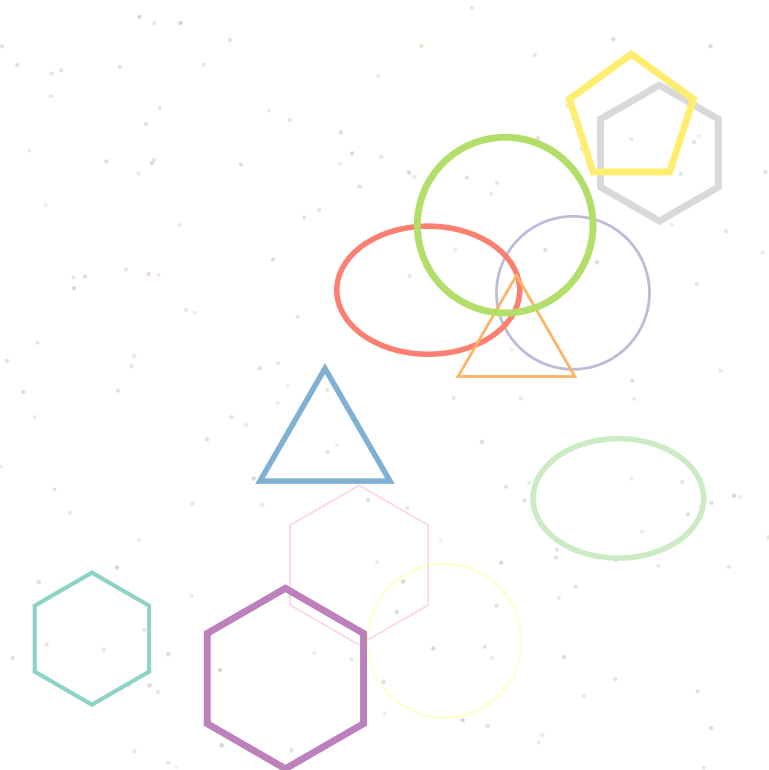[{"shape": "hexagon", "thickness": 1.5, "radius": 0.43, "center": [0.119, 0.171]}, {"shape": "circle", "thickness": 0.5, "radius": 0.5, "center": [0.577, 0.168]}, {"shape": "circle", "thickness": 1, "radius": 0.5, "center": [0.744, 0.62]}, {"shape": "oval", "thickness": 2, "radius": 0.59, "center": [0.556, 0.623]}, {"shape": "triangle", "thickness": 2, "radius": 0.49, "center": [0.422, 0.424]}, {"shape": "triangle", "thickness": 1, "radius": 0.44, "center": [0.671, 0.555]}, {"shape": "circle", "thickness": 2.5, "radius": 0.57, "center": [0.656, 0.708]}, {"shape": "hexagon", "thickness": 0.5, "radius": 0.52, "center": [0.466, 0.266]}, {"shape": "hexagon", "thickness": 2.5, "radius": 0.44, "center": [0.856, 0.801]}, {"shape": "hexagon", "thickness": 2.5, "radius": 0.59, "center": [0.371, 0.119]}, {"shape": "oval", "thickness": 2, "radius": 0.55, "center": [0.803, 0.353]}, {"shape": "pentagon", "thickness": 2.5, "radius": 0.42, "center": [0.82, 0.845]}]